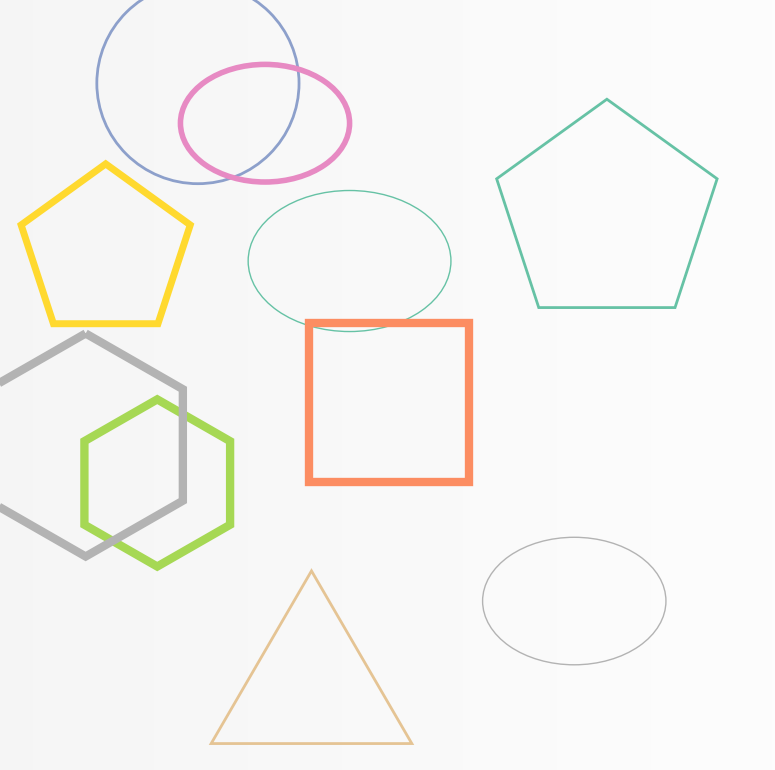[{"shape": "pentagon", "thickness": 1, "radius": 0.75, "center": [0.783, 0.722]}, {"shape": "oval", "thickness": 0.5, "radius": 0.65, "center": [0.451, 0.661]}, {"shape": "square", "thickness": 3, "radius": 0.52, "center": [0.502, 0.478]}, {"shape": "circle", "thickness": 1, "radius": 0.65, "center": [0.255, 0.892]}, {"shape": "oval", "thickness": 2, "radius": 0.55, "center": [0.342, 0.84]}, {"shape": "hexagon", "thickness": 3, "radius": 0.54, "center": [0.203, 0.373]}, {"shape": "pentagon", "thickness": 2.5, "radius": 0.57, "center": [0.136, 0.672]}, {"shape": "triangle", "thickness": 1, "radius": 0.75, "center": [0.402, 0.109]}, {"shape": "hexagon", "thickness": 3, "radius": 0.72, "center": [0.111, 0.422]}, {"shape": "oval", "thickness": 0.5, "radius": 0.59, "center": [0.741, 0.219]}]